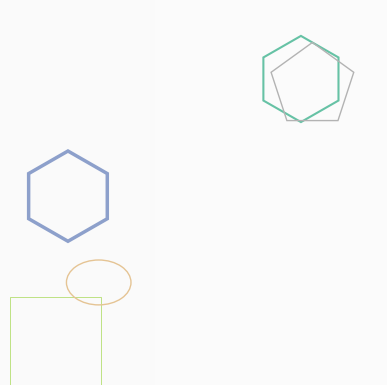[{"shape": "hexagon", "thickness": 1.5, "radius": 0.56, "center": [0.777, 0.795]}, {"shape": "hexagon", "thickness": 2.5, "radius": 0.59, "center": [0.175, 0.491]}, {"shape": "square", "thickness": 0.5, "radius": 0.58, "center": [0.144, 0.111]}, {"shape": "oval", "thickness": 1, "radius": 0.42, "center": [0.255, 0.266]}, {"shape": "pentagon", "thickness": 1, "radius": 0.56, "center": [0.806, 0.778]}]